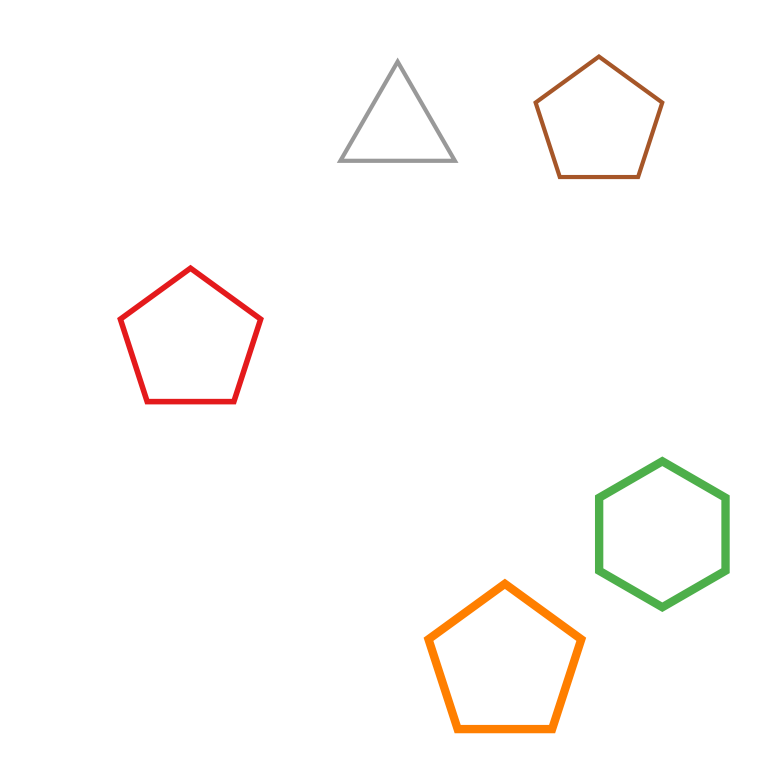[{"shape": "pentagon", "thickness": 2, "radius": 0.48, "center": [0.247, 0.556]}, {"shape": "hexagon", "thickness": 3, "radius": 0.47, "center": [0.86, 0.306]}, {"shape": "pentagon", "thickness": 3, "radius": 0.52, "center": [0.656, 0.138]}, {"shape": "pentagon", "thickness": 1.5, "radius": 0.43, "center": [0.778, 0.84]}, {"shape": "triangle", "thickness": 1.5, "radius": 0.43, "center": [0.516, 0.834]}]